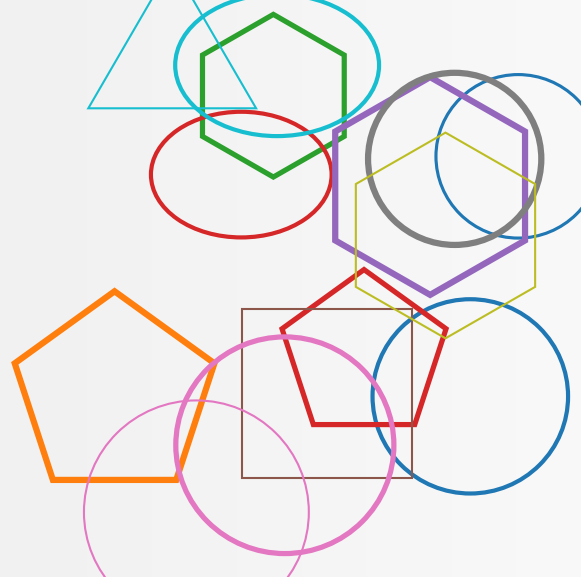[{"shape": "circle", "thickness": 2, "radius": 0.84, "center": [0.809, 0.313]}, {"shape": "circle", "thickness": 1.5, "radius": 0.71, "center": [0.892, 0.728]}, {"shape": "pentagon", "thickness": 3, "radius": 0.9, "center": [0.197, 0.314]}, {"shape": "hexagon", "thickness": 2.5, "radius": 0.7, "center": [0.47, 0.833]}, {"shape": "oval", "thickness": 2, "radius": 0.78, "center": [0.415, 0.697]}, {"shape": "pentagon", "thickness": 2.5, "radius": 0.74, "center": [0.626, 0.384]}, {"shape": "hexagon", "thickness": 3, "radius": 0.94, "center": [0.74, 0.677]}, {"shape": "square", "thickness": 1, "radius": 0.73, "center": [0.563, 0.318]}, {"shape": "circle", "thickness": 1, "radius": 0.97, "center": [0.338, 0.112]}, {"shape": "circle", "thickness": 2.5, "radius": 0.94, "center": [0.49, 0.228]}, {"shape": "circle", "thickness": 3, "radius": 0.75, "center": [0.782, 0.724]}, {"shape": "hexagon", "thickness": 1, "radius": 0.89, "center": [0.766, 0.591]}, {"shape": "triangle", "thickness": 1, "radius": 0.83, "center": [0.296, 0.895]}, {"shape": "oval", "thickness": 2, "radius": 0.88, "center": [0.477, 0.886]}]